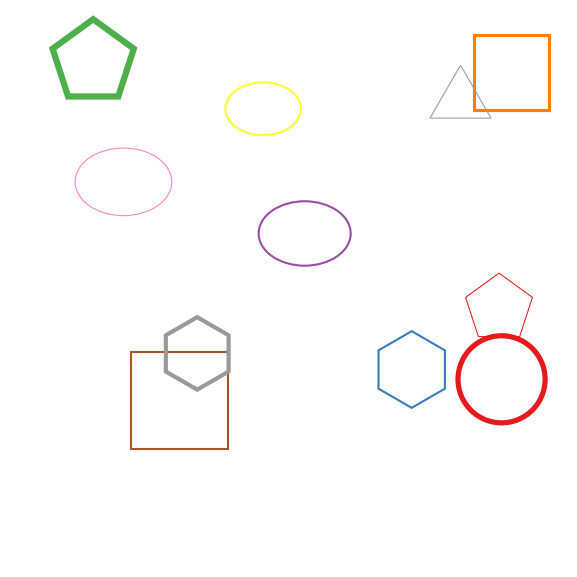[{"shape": "circle", "thickness": 2.5, "radius": 0.38, "center": [0.869, 0.342]}, {"shape": "pentagon", "thickness": 0.5, "radius": 0.3, "center": [0.864, 0.465]}, {"shape": "hexagon", "thickness": 1, "radius": 0.33, "center": [0.713, 0.359]}, {"shape": "pentagon", "thickness": 3, "radius": 0.37, "center": [0.161, 0.892]}, {"shape": "oval", "thickness": 1, "radius": 0.4, "center": [0.528, 0.595]}, {"shape": "square", "thickness": 1.5, "radius": 0.32, "center": [0.886, 0.873]}, {"shape": "oval", "thickness": 1, "radius": 0.33, "center": [0.456, 0.811]}, {"shape": "square", "thickness": 1, "radius": 0.42, "center": [0.311, 0.305]}, {"shape": "oval", "thickness": 0.5, "radius": 0.42, "center": [0.214, 0.684]}, {"shape": "hexagon", "thickness": 2, "radius": 0.31, "center": [0.342, 0.387]}, {"shape": "triangle", "thickness": 0.5, "radius": 0.31, "center": [0.797, 0.825]}]